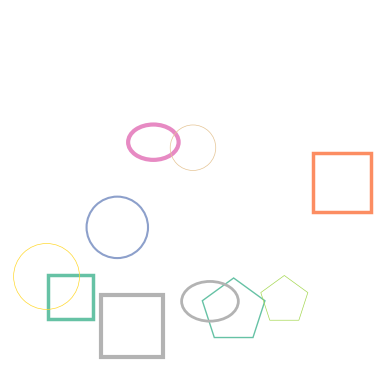[{"shape": "square", "thickness": 2.5, "radius": 0.29, "center": [0.184, 0.229]}, {"shape": "pentagon", "thickness": 1, "radius": 0.43, "center": [0.607, 0.192]}, {"shape": "square", "thickness": 2.5, "radius": 0.38, "center": [0.888, 0.526]}, {"shape": "circle", "thickness": 1.5, "radius": 0.4, "center": [0.305, 0.409]}, {"shape": "oval", "thickness": 3, "radius": 0.33, "center": [0.398, 0.631]}, {"shape": "pentagon", "thickness": 0.5, "radius": 0.32, "center": [0.738, 0.22]}, {"shape": "circle", "thickness": 0.5, "radius": 0.43, "center": [0.121, 0.282]}, {"shape": "circle", "thickness": 0.5, "radius": 0.3, "center": [0.501, 0.616]}, {"shape": "oval", "thickness": 2, "radius": 0.37, "center": [0.545, 0.217]}, {"shape": "square", "thickness": 3, "radius": 0.4, "center": [0.342, 0.153]}]